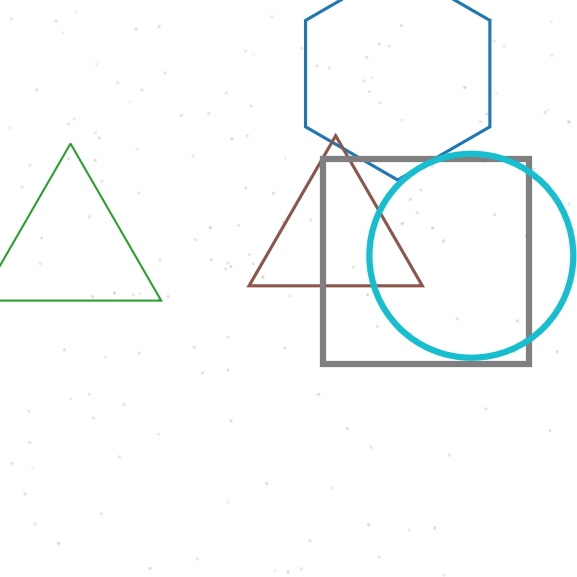[{"shape": "hexagon", "thickness": 1.5, "radius": 0.92, "center": [0.689, 0.872]}, {"shape": "triangle", "thickness": 1, "radius": 0.91, "center": [0.122, 0.569]}, {"shape": "triangle", "thickness": 1.5, "radius": 0.87, "center": [0.581, 0.591]}, {"shape": "square", "thickness": 3, "radius": 0.89, "center": [0.738, 0.546]}, {"shape": "circle", "thickness": 3, "radius": 0.88, "center": [0.816, 0.556]}]